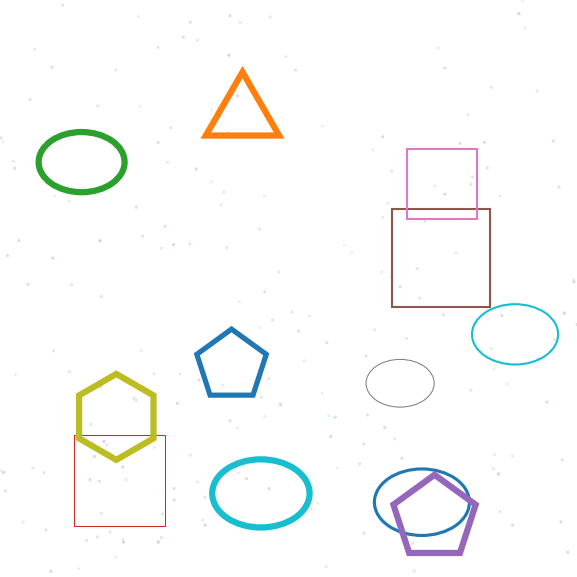[{"shape": "pentagon", "thickness": 2.5, "radius": 0.32, "center": [0.401, 0.366]}, {"shape": "oval", "thickness": 1.5, "radius": 0.41, "center": [0.731, 0.13]}, {"shape": "triangle", "thickness": 3, "radius": 0.37, "center": [0.42, 0.801]}, {"shape": "oval", "thickness": 3, "radius": 0.37, "center": [0.141, 0.718]}, {"shape": "square", "thickness": 0.5, "radius": 0.39, "center": [0.207, 0.167]}, {"shape": "pentagon", "thickness": 3, "radius": 0.37, "center": [0.752, 0.102]}, {"shape": "square", "thickness": 1, "radius": 0.43, "center": [0.763, 0.553]}, {"shape": "square", "thickness": 1, "radius": 0.3, "center": [0.766, 0.681]}, {"shape": "oval", "thickness": 0.5, "radius": 0.3, "center": [0.693, 0.335]}, {"shape": "hexagon", "thickness": 3, "radius": 0.37, "center": [0.201, 0.277]}, {"shape": "oval", "thickness": 3, "radius": 0.42, "center": [0.452, 0.145]}, {"shape": "oval", "thickness": 1, "radius": 0.37, "center": [0.892, 0.42]}]